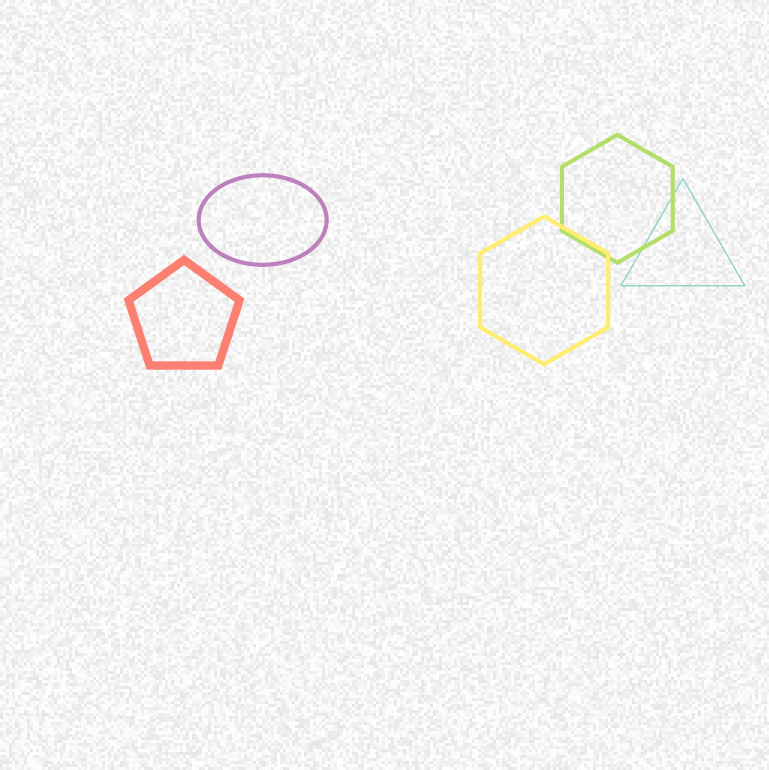[{"shape": "triangle", "thickness": 0.5, "radius": 0.46, "center": [0.887, 0.675]}, {"shape": "pentagon", "thickness": 3, "radius": 0.38, "center": [0.239, 0.587]}, {"shape": "hexagon", "thickness": 1.5, "radius": 0.42, "center": [0.802, 0.742]}, {"shape": "oval", "thickness": 1.5, "radius": 0.42, "center": [0.341, 0.714]}, {"shape": "hexagon", "thickness": 1.5, "radius": 0.48, "center": [0.707, 0.623]}]